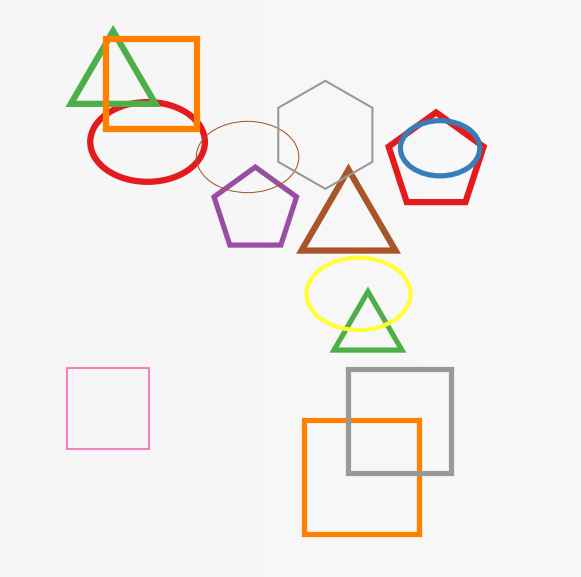[{"shape": "oval", "thickness": 3, "radius": 0.49, "center": [0.254, 0.753]}, {"shape": "pentagon", "thickness": 3, "radius": 0.43, "center": [0.75, 0.719]}, {"shape": "oval", "thickness": 2.5, "radius": 0.34, "center": [0.757, 0.742]}, {"shape": "triangle", "thickness": 3, "radius": 0.42, "center": [0.195, 0.861]}, {"shape": "triangle", "thickness": 2.5, "radius": 0.34, "center": [0.633, 0.427]}, {"shape": "pentagon", "thickness": 2.5, "radius": 0.37, "center": [0.439, 0.635]}, {"shape": "square", "thickness": 3, "radius": 0.39, "center": [0.261, 0.854]}, {"shape": "square", "thickness": 2.5, "radius": 0.49, "center": [0.622, 0.173]}, {"shape": "oval", "thickness": 2, "radius": 0.45, "center": [0.617, 0.49]}, {"shape": "oval", "thickness": 0.5, "radius": 0.44, "center": [0.426, 0.727]}, {"shape": "triangle", "thickness": 3, "radius": 0.47, "center": [0.6, 0.612]}, {"shape": "square", "thickness": 1, "radius": 0.35, "center": [0.186, 0.292]}, {"shape": "square", "thickness": 2.5, "radius": 0.45, "center": [0.687, 0.27]}, {"shape": "hexagon", "thickness": 1, "radius": 0.47, "center": [0.56, 0.766]}]